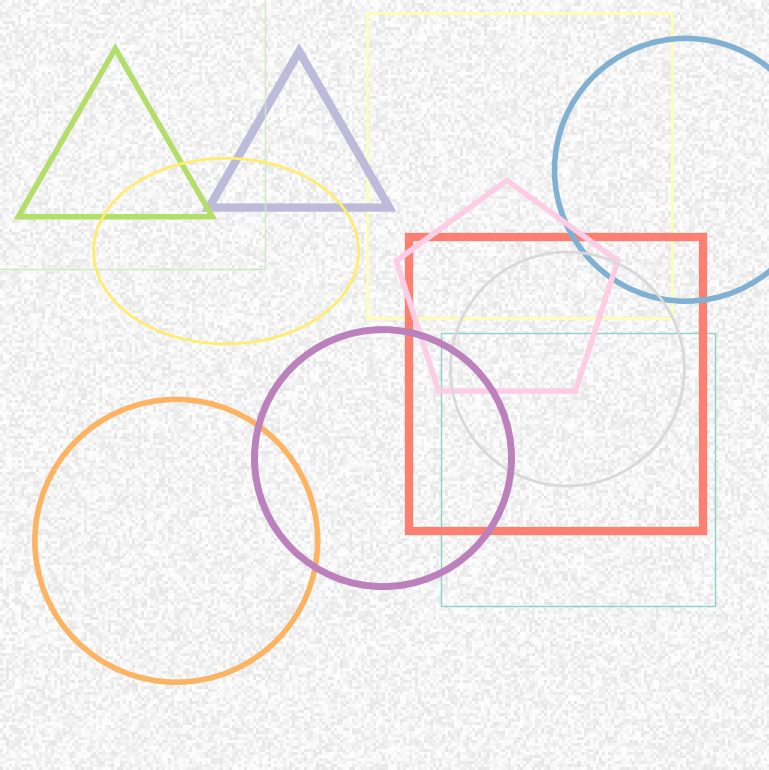[{"shape": "square", "thickness": 0.5, "radius": 0.89, "center": [0.75, 0.39]}, {"shape": "square", "thickness": 1, "radius": 0.99, "center": [0.675, 0.785]}, {"shape": "triangle", "thickness": 3, "radius": 0.68, "center": [0.388, 0.798]}, {"shape": "square", "thickness": 3, "radius": 0.95, "center": [0.722, 0.501]}, {"shape": "circle", "thickness": 2, "radius": 0.85, "center": [0.891, 0.779]}, {"shape": "circle", "thickness": 2, "radius": 0.92, "center": [0.229, 0.298]}, {"shape": "triangle", "thickness": 2, "radius": 0.73, "center": [0.15, 0.791]}, {"shape": "pentagon", "thickness": 2, "radius": 0.76, "center": [0.658, 0.614]}, {"shape": "circle", "thickness": 1, "radius": 0.76, "center": [0.737, 0.521]}, {"shape": "circle", "thickness": 2.5, "radius": 0.83, "center": [0.497, 0.405]}, {"shape": "square", "thickness": 0.5, "radius": 0.96, "center": [0.152, 0.843]}, {"shape": "oval", "thickness": 1, "radius": 0.86, "center": [0.294, 0.674]}]